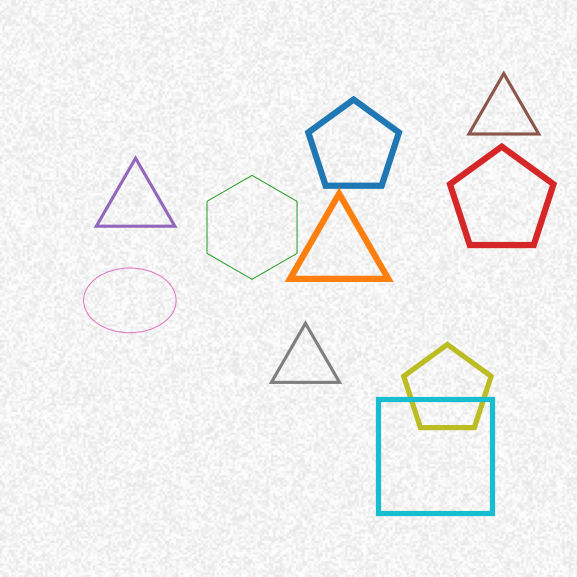[{"shape": "pentagon", "thickness": 3, "radius": 0.41, "center": [0.612, 0.744]}, {"shape": "triangle", "thickness": 3, "radius": 0.49, "center": [0.587, 0.565]}, {"shape": "hexagon", "thickness": 0.5, "radius": 0.45, "center": [0.436, 0.605]}, {"shape": "pentagon", "thickness": 3, "radius": 0.47, "center": [0.869, 0.651]}, {"shape": "triangle", "thickness": 1.5, "radius": 0.39, "center": [0.235, 0.647]}, {"shape": "triangle", "thickness": 1.5, "radius": 0.35, "center": [0.872, 0.802]}, {"shape": "oval", "thickness": 0.5, "radius": 0.4, "center": [0.225, 0.479]}, {"shape": "triangle", "thickness": 1.5, "radius": 0.34, "center": [0.529, 0.371]}, {"shape": "pentagon", "thickness": 2.5, "radius": 0.4, "center": [0.775, 0.323]}, {"shape": "square", "thickness": 2.5, "radius": 0.5, "center": [0.754, 0.21]}]